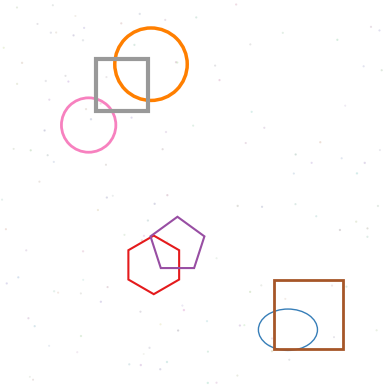[{"shape": "hexagon", "thickness": 1.5, "radius": 0.38, "center": [0.399, 0.312]}, {"shape": "oval", "thickness": 1, "radius": 0.38, "center": [0.748, 0.144]}, {"shape": "pentagon", "thickness": 1.5, "radius": 0.37, "center": [0.461, 0.363]}, {"shape": "circle", "thickness": 2.5, "radius": 0.47, "center": [0.392, 0.833]}, {"shape": "square", "thickness": 2, "radius": 0.45, "center": [0.801, 0.183]}, {"shape": "circle", "thickness": 2, "radius": 0.35, "center": [0.23, 0.675]}, {"shape": "square", "thickness": 3, "radius": 0.34, "center": [0.318, 0.778]}]